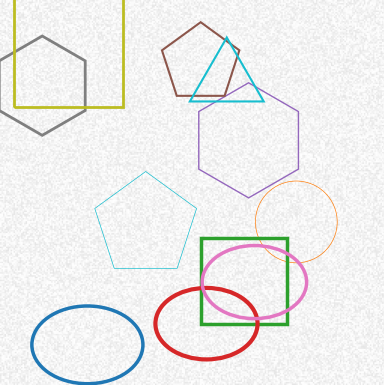[{"shape": "oval", "thickness": 2.5, "radius": 0.72, "center": [0.227, 0.104]}, {"shape": "circle", "thickness": 0.5, "radius": 0.53, "center": [0.77, 0.424]}, {"shape": "square", "thickness": 2.5, "radius": 0.56, "center": [0.634, 0.271]}, {"shape": "oval", "thickness": 3, "radius": 0.66, "center": [0.536, 0.159]}, {"shape": "hexagon", "thickness": 1, "radius": 0.75, "center": [0.646, 0.636]}, {"shape": "pentagon", "thickness": 1.5, "radius": 0.53, "center": [0.521, 0.837]}, {"shape": "oval", "thickness": 2.5, "radius": 0.68, "center": [0.661, 0.267]}, {"shape": "hexagon", "thickness": 2, "radius": 0.64, "center": [0.11, 0.777]}, {"shape": "square", "thickness": 2, "radius": 0.71, "center": [0.177, 0.862]}, {"shape": "pentagon", "thickness": 0.5, "radius": 0.7, "center": [0.378, 0.415]}, {"shape": "triangle", "thickness": 1.5, "radius": 0.55, "center": [0.589, 0.792]}]